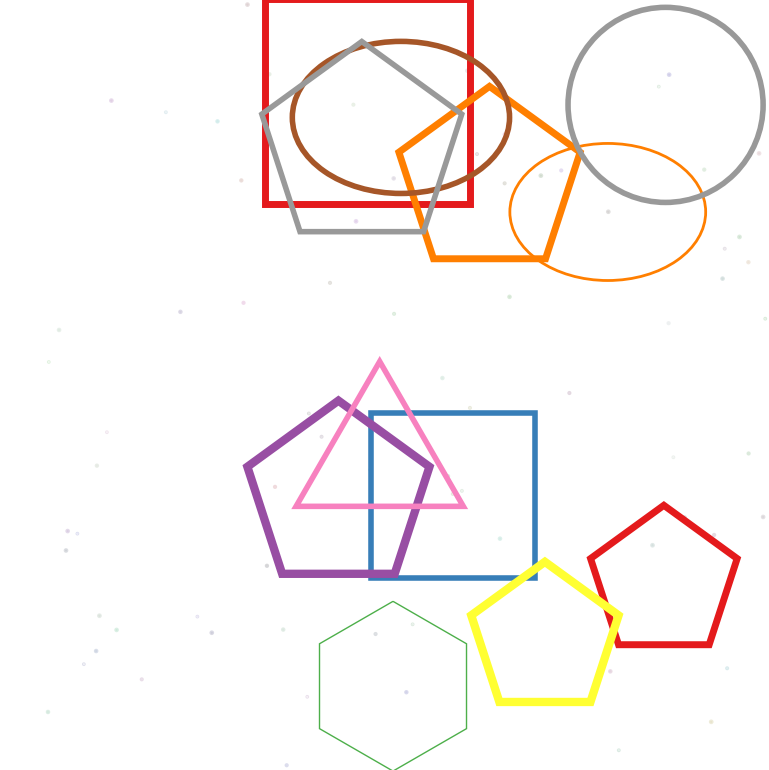[{"shape": "square", "thickness": 2.5, "radius": 0.67, "center": [0.478, 0.868]}, {"shape": "pentagon", "thickness": 2.5, "radius": 0.5, "center": [0.862, 0.244]}, {"shape": "square", "thickness": 2, "radius": 0.54, "center": [0.588, 0.357]}, {"shape": "hexagon", "thickness": 0.5, "radius": 0.55, "center": [0.51, 0.109]}, {"shape": "pentagon", "thickness": 3, "radius": 0.62, "center": [0.44, 0.355]}, {"shape": "pentagon", "thickness": 2.5, "radius": 0.62, "center": [0.636, 0.764]}, {"shape": "oval", "thickness": 1, "radius": 0.64, "center": [0.789, 0.725]}, {"shape": "pentagon", "thickness": 3, "radius": 0.5, "center": [0.708, 0.17]}, {"shape": "oval", "thickness": 2, "radius": 0.71, "center": [0.521, 0.848]}, {"shape": "triangle", "thickness": 2, "radius": 0.63, "center": [0.493, 0.405]}, {"shape": "circle", "thickness": 2, "radius": 0.63, "center": [0.864, 0.864]}, {"shape": "pentagon", "thickness": 2, "radius": 0.68, "center": [0.47, 0.81]}]